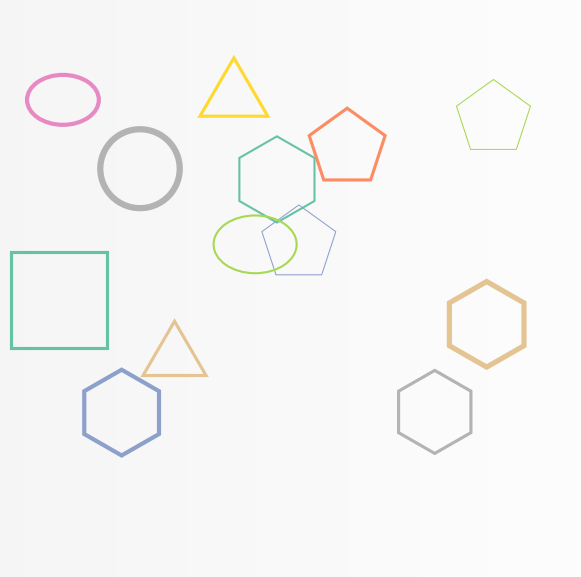[{"shape": "hexagon", "thickness": 1, "radius": 0.37, "center": [0.476, 0.688]}, {"shape": "square", "thickness": 1.5, "radius": 0.41, "center": [0.102, 0.479]}, {"shape": "pentagon", "thickness": 1.5, "radius": 0.34, "center": [0.597, 0.743]}, {"shape": "hexagon", "thickness": 2, "radius": 0.37, "center": [0.209, 0.285]}, {"shape": "pentagon", "thickness": 0.5, "radius": 0.33, "center": [0.514, 0.577]}, {"shape": "oval", "thickness": 2, "radius": 0.31, "center": [0.108, 0.826]}, {"shape": "pentagon", "thickness": 0.5, "radius": 0.33, "center": [0.849, 0.795]}, {"shape": "oval", "thickness": 1, "radius": 0.36, "center": [0.439, 0.576]}, {"shape": "triangle", "thickness": 1.5, "radius": 0.34, "center": [0.402, 0.832]}, {"shape": "triangle", "thickness": 1.5, "radius": 0.31, "center": [0.3, 0.38]}, {"shape": "hexagon", "thickness": 2.5, "radius": 0.37, "center": [0.837, 0.438]}, {"shape": "circle", "thickness": 3, "radius": 0.34, "center": [0.241, 0.707]}, {"shape": "hexagon", "thickness": 1.5, "radius": 0.36, "center": [0.748, 0.286]}]